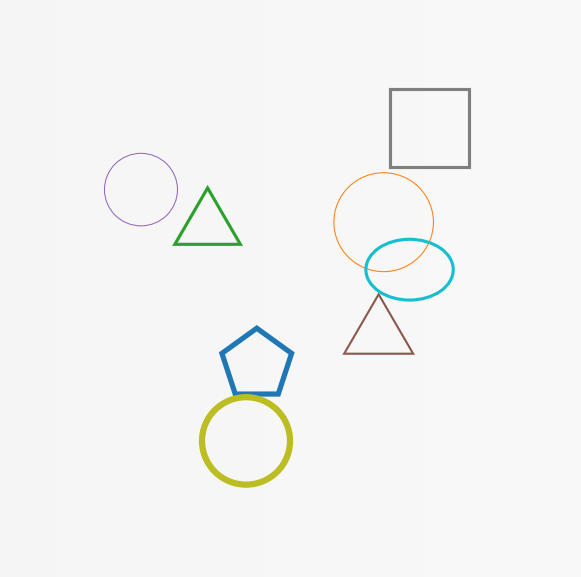[{"shape": "pentagon", "thickness": 2.5, "radius": 0.32, "center": [0.442, 0.368]}, {"shape": "circle", "thickness": 0.5, "radius": 0.43, "center": [0.66, 0.614]}, {"shape": "triangle", "thickness": 1.5, "radius": 0.33, "center": [0.357, 0.609]}, {"shape": "circle", "thickness": 0.5, "radius": 0.31, "center": [0.243, 0.671]}, {"shape": "triangle", "thickness": 1, "radius": 0.34, "center": [0.651, 0.421]}, {"shape": "square", "thickness": 1.5, "radius": 0.34, "center": [0.739, 0.777]}, {"shape": "circle", "thickness": 3, "radius": 0.38, "center": [0.423, 0.236]}, {"shape": "oval", "thickness": 1.5, "radius": 0.38, "center": [0.705, 0.532]}]